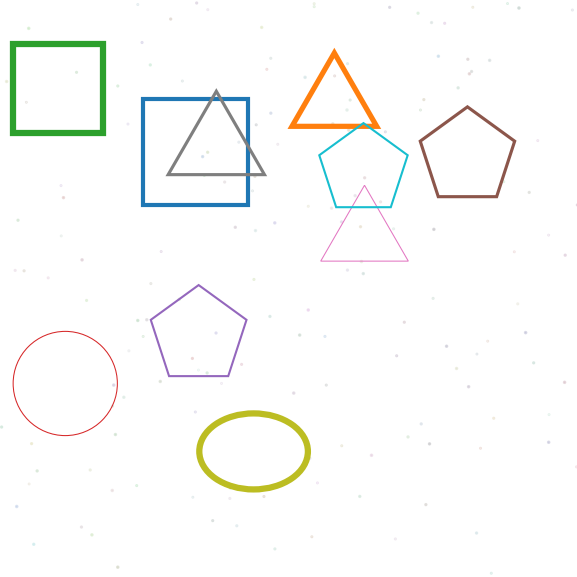[{"shape": "square", "thickness": 2, "radius": 0.46, "center": [0.339, 0.736]}, {"shape": "triangle", "thickness": 2.5, "radius": 0.42, "center": [0.579, 0.823]}, {"shape": "square", "thickness": 3, "radius": 0.39, "center": [0.101, 0.846]}, {"shape": "circle", "thickness": 0.5, "radius": 0.45, "center": [0.113, 0.335]}, {"shape": "pentagon", "thickness": 1, "radius": 0.44, "center": [0.344, 0.418]}, {"shape": "pentagon", "thickness": 1.5, "radius": 0.43, "center": [0.809, 0.728]}, {"shape": "triangle", "thickness": 0.5, "radius": 0.44, "center": [0.631, 0.591]}, {"shape": "triangle", "thickness": 1.5, "radius": 0.48, "center": [0.375, 0.745]}, {"shape": "oval", "thickness": 3, "radius": 0.47, "center": [0.439, 0.217]}, {"shape": "pentagon", "thickness": 1, "radius": 0.4, "center": [0.629, 0.705]}]